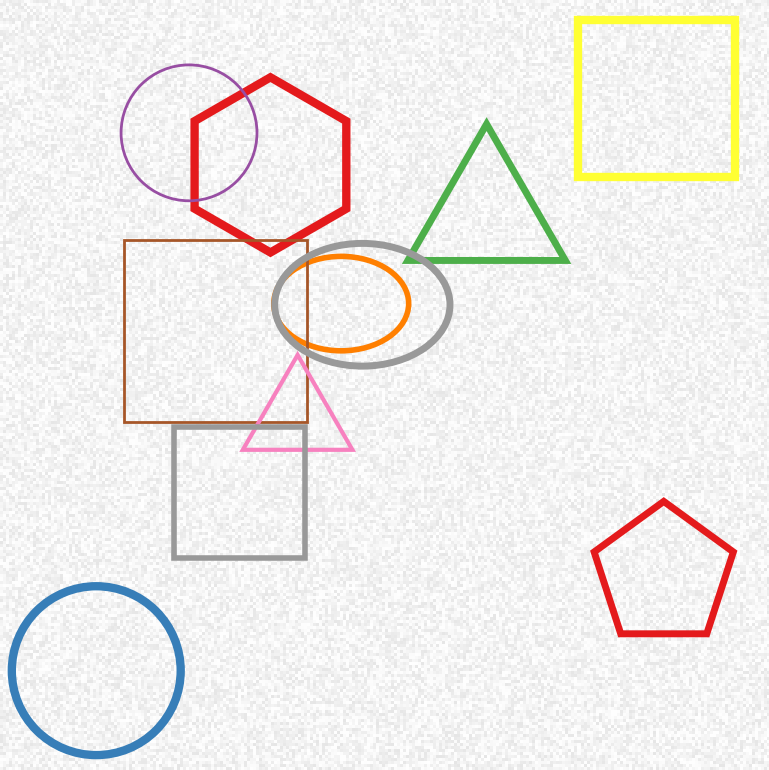[{"shape": "hexagon", "thickness": 3, "radius": 0.57, "center": [0.351, 0.786]}, {"shape": "pentagon", "thickness": 2.5, "radius": 0.48, "center": [0.862, 0.254]}, {"shape": "circle", "thickness": 3, "radius": 0.55, "center": [0.125, 0.129]}, {"shape": "triangle", "thickness": 2.5, "radius": 0.59, "center": [0.632, 0.721]}, {"shape": "circle", "thickness": 1, "radius": 0.44, "center": [0.245, 0.827]}, {"shape": "oval", "thickness": 2, "radius": 0.44, "center": [0.443, 0.606]}, {"shape": "square", "thickness": 3, "radius": 0.51, "center": [0.852, 0.872]}, {"shape": "square", "thickness": 1, "radius": 0.59, "center": [0.279, 0.57]}, {"shape": "triangle", "thickness": 1.5, "radius": 0.41, "center": [0.387, 0.457]}, {"shape": "oval", "thickness": 2.5, "radius": 0.57, "center": [0.471, 0.604]}, {"shape": "square", "thickness": 2, "radius": 0.43, "center": [0.312, 0.36]}]